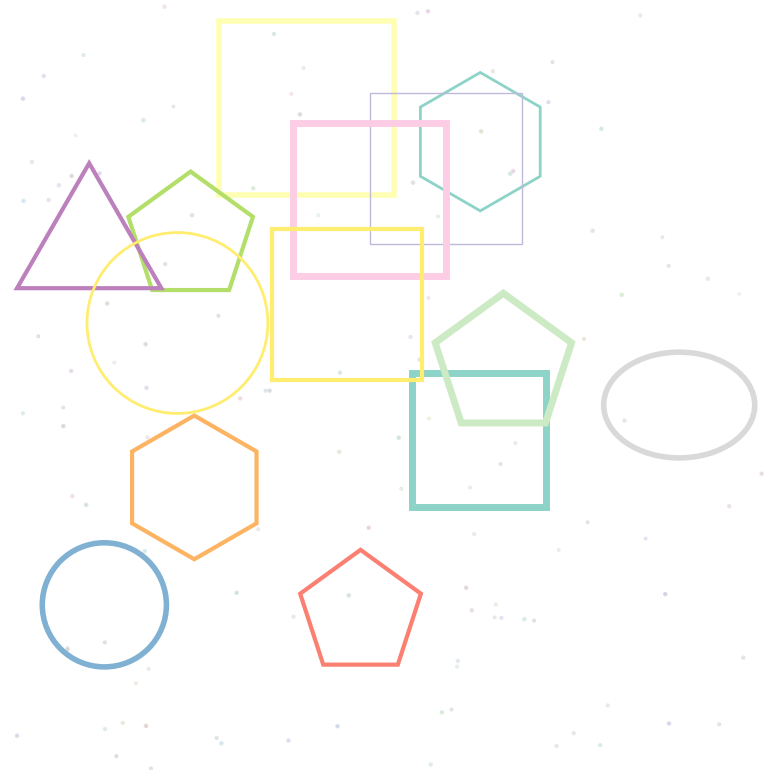[{"shape": "hexagon", "thickness": 1, "radius": 0.45, "center": [0.624, 0.816]}, {"shape": "square", "thickness": 2.5, "radius": 0.43, "center": [0.622, 0.429]}, {"shape": "square", "thickness": 2, "radius": 0.57, "center": [0.398, 0.86]}, {"shape": "square", "thickness": 0.5, "radius": 0.49, "center": [0.579, 0.781]}, {"shape": "pentagon", "thickness": 1.5, "radius": 0.41, "center": [0.468, 0.204]}, {"shape": "circle", "thickness": 2, "radius": 0.4, "center": [0.136, 0.215]}, {"shape": "hexagon", "thickness": 1.5, "radius": 0.47, "center": [0.252, 0.367]}, {"shape": "pentagon", "thickness": 1.5, "radius": 0.43, "center": [0.248, 0.692]}, {"shape": "square", "thickness": 2.5, "radius": 0.5, "center": [0.479, 0.741]}, {"shape": "oval", "thickness": 2, "radius": 0.49, "center": [0.882, 0.474]}, {"shape": "triangle", "thickness": 1.5, "radius": 0.54, "center": [0.116, 0.68]}, {"shape": "pentagon", "thickness": 2.5, "radius": 0.47, "center": [0.654, 0.526]}, {"shape": "circle", "thickness": 1, "radius": 0.59, "center": [0.23, 0.581]}, {"shape": "square", "thickness": 1.5, "radius": 0.49, "center": [0.451, 0.604]}]